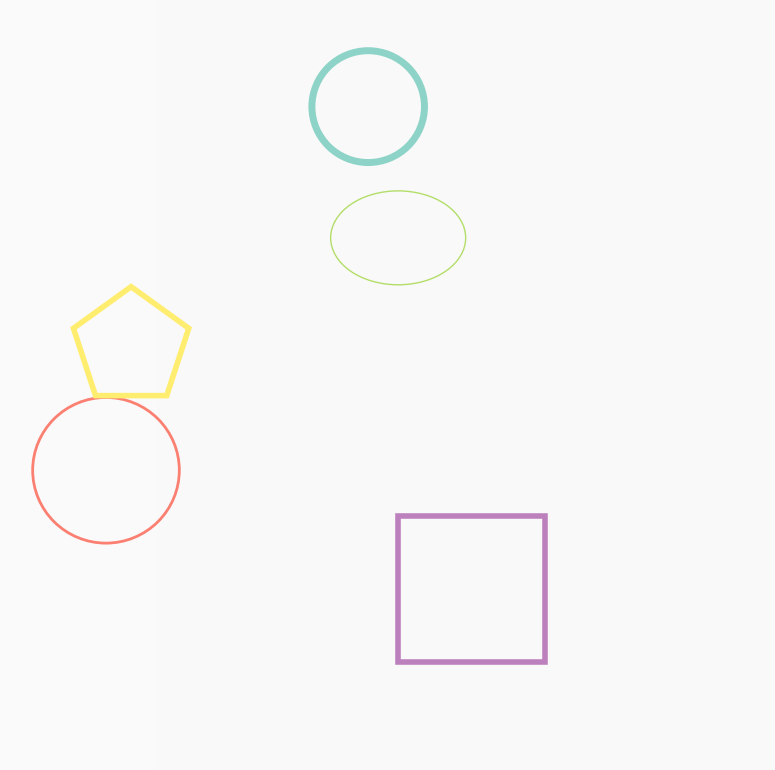[{"shape": "circle", "thickness": 2.5, "radius": 0.36, "center": [0.475, 0.862]}, {"shape": "circle", "thickness": 1, "radius": 0.47, "center": [0.137, 0.389]}, {"shape": "oval", "thickness": 0.5, "radius": 0.44, "center": [0.514, 0.691]}, {"shape": "square", "thickness": 2, "radius": 0.47, "center": [0.609, 0.235]}, {"shape": "pentagon", "thickness": 2, "radius": 0.39, "center": [0.169, 0.549]}]